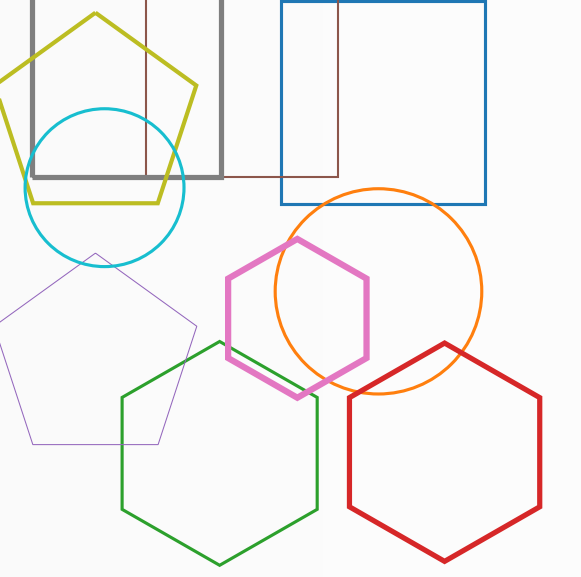[{"shape": "square", "thickness": 1.5, "radius": 0.88, "center": [0.66, 0.822]}, {"shape": "circle", "thickness": 1.5, "radius": 0.89, "center": [0.651, 0.495]}, {"shape": "hexagon", "thickness": 1.5, "radius": 0.97, "center": [0.378, 0.214]}, {"shape": "hexagon", "thickness": 2.5, "radius": 0.94, "center": [0.765, 0.216]}, {"shape": "pentagon", "thickness": 0.5, "radius": 0.92, "center": [0.164, 0.378]}, {"shape": "square", "thickness": 1, "radius": 0.83, "center": [0.416, 0.859]}, {"shape": "hexagon", "thickness": 3, "radius": 0.69, "center": [0.512, 0.448]}, {"shape": "square", "thickness": 2.5, "radius": 0.81, "center": [0.218, 0.856]}, {"shape": "pentagon", "thickness": 2, "radius": 0.91, "center": [0.164, 0.795]}, {"shape": "circle", "thickness": 1.5, "radius": 0.68, "center": [0.18, 0.674]}]